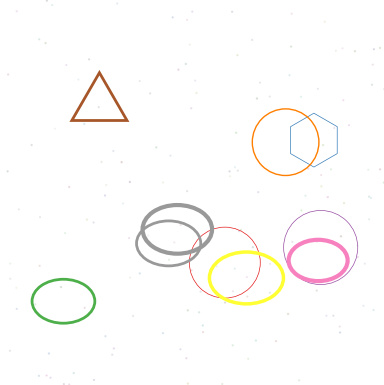[{"shape": "circle", "thickness": 0.5, "radius": 0.46, "center": [0.584, 0.318]}, {"shape": "hexagon", "thickness": 0.5, "radius": 0.35, "center": [0.815, 0.636]}, {"shape": "oval", "thickness": 2, "radius": 0.41, "center": [0.165, 0.218]}, {"shape": "circle", "thickness": 0.5, "radius": 0.48, "center": [0.833, 0.357]}, {"shape": "circle", "thickness": 1, "radius": 0.43, "center": [0.742, 0.631]}, {"shape": "oval", "thickness": 2.5, "radius": 0.48, "center": [0.64, 0.278]}, {"shape": "triangle", "thickness": 2, "radius": 0.41, "center": [0.258, 0.728]}, {"shape": "oval", "thickness": 3, "radius": 0.38, "center": [0.826, 0.324]}, {"shape": "oval", "thickness": 2, "radius": 0.42, "center": [0.438, 0.368]}, {"shape": "oval", "thickness": 3, "radius": 0.45, "center": [0.461, 0.404]}]